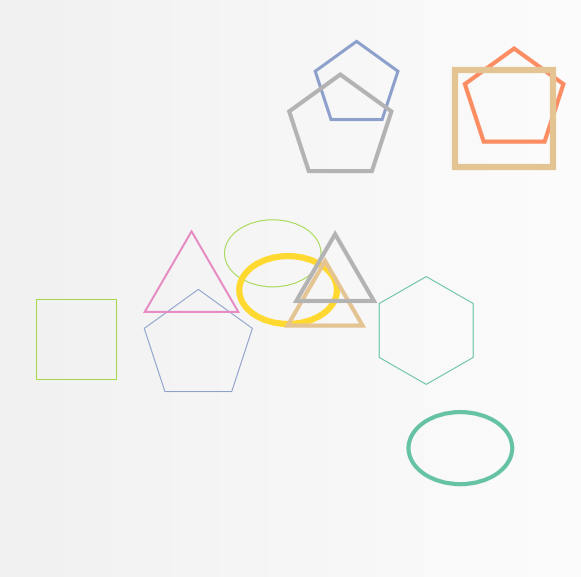[{"shape": "hexagon", "thickness": 0.5, "radius": 0.47, "center": [0.733, 0.427]}, {"shape": "oval", "thickness": 2, "radius": 0.45, "center": [0.792, 0.223]}, {"shape": "pentagon", "thickness": 2, "radius": 0.45, "center": [0.885, 0.826]}, {"shape": "pentagon", "thickness": 1.5, "radius": 0.37, "center": [0.613, 0.853]}, {"shape": "pentagon", "thickness": 0.5, "radius": 0.49, "center": [0.341, 0.4]}, {"shape": "triangle", "thickness": 1, "radius": 0.46, "center": [0.33, 0.505]}, {"shape": "square", "thickness": 0.5, "radius": 0.35, "center": [0.131, 0.412]}, {"shape": "oval", "thickness": 0.5, "radius": 0.41, "center": [0.469, 0.56]}, {"shape": "oval", "thickness": 3, "radius": 0.42, "center": [0.496, 0.497]}, {"shape": "triangle", "thickness": 2, "radius": 0.37, "center": [0.559, 0.473]}, {"shape": "square", "thickness": 3, "radius": 0.42, "center": [0.867, 0.794]}, {"shape": "pentagon", "thickness": 2, "radius": 0.46, "center": [0.586, 0.778]}, {"shape": "triangle", "thickness": 2, "radius": 0.39, "center": [0.577, 0.517]}]